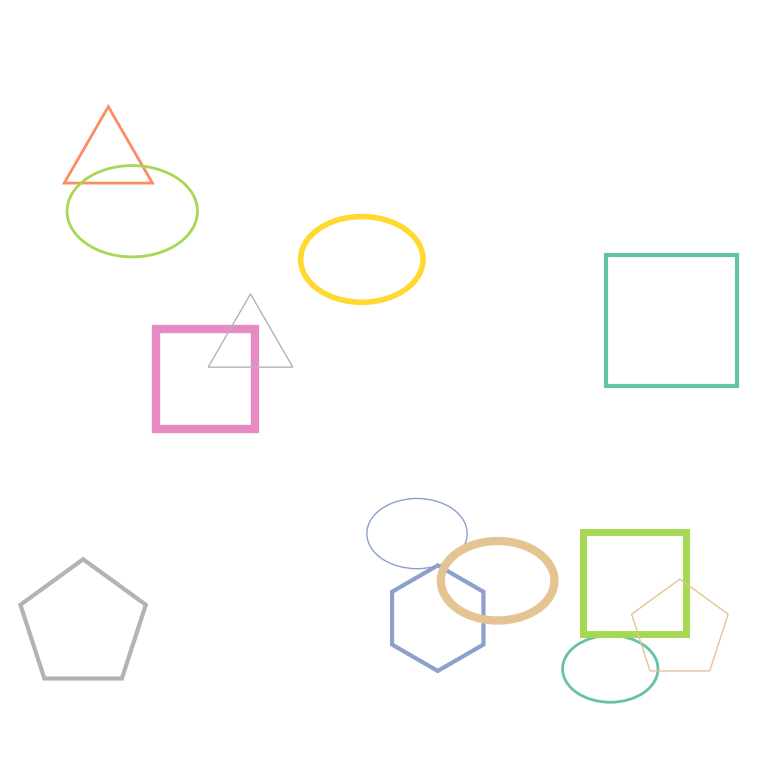[{"shape": "square", "thickness": 1.5, "radius": 0.43, "center": [0.872, 0.584]}, {"shape": "oval", "thickness": 1, "radius": 0.31, "center": [0.793, 0.131]}, {"shape": "triangle", "thickness": 1, "radius": 0.33, "center": [0.141, 0.795]}, {"shape": "hexagon", "thickness": 1.5, "radius": 0.34, "center": [0.569, 0.197]}, {"shape": "oval", "thickness": 0.5, "radius": 0.33, "center": [0.542, 0.307]}, {"shape": "square", "thickness": 3, "radius": 0.32, "center": [0.267, 0.508]}, {"shape": "square", "thickness": 2.5, "radius": 0.33, "center": [0.824, 0.243]}, {"shape": "oval", "thickness": 1, "radius": 0.42, "center": [0.172, 0.726]}, {"shape": "oval", "thickness": 2, "radius": 0.4, "center": [0.47, 0.663]}, {"shape": "pentagon", "thickness": 0.5, "radius": 0.33, "center": [0.883, 0.182]}, {"shape": "oval", "thickness": 3, "radius": 0.37, "center": [0.646, 0.246]}, {"shape": "pentagon", "thickness": 1.5, "radius": 0.43, "center": [0.108, 0.188]}, {"shape": "triangle", "thickness": 0.5, "radius": 0.32, "center": [0.325, 0.555]}]